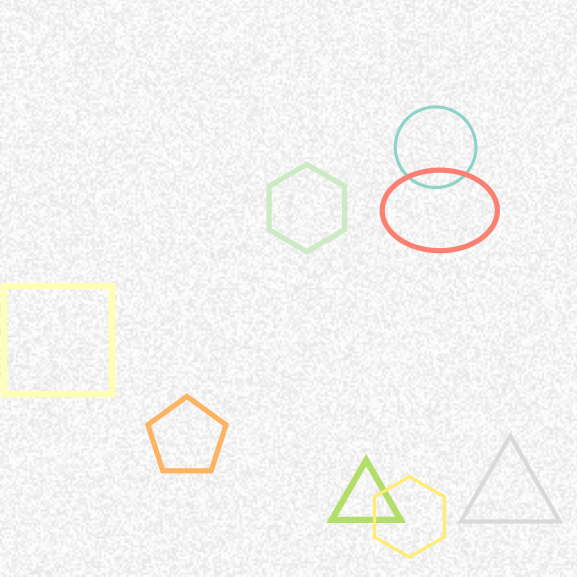[{"shape": "circle", "thickness": 1.5, "radius": 0.35, "center": [0.754, 0.744]}, {"shape": "square", "thickness": 3, "radius": 0.47, "center": [0.1, 0.411]}, {"shape": "oval", "thickness": 2.5, "radius": 0.5, "center": [0.762, 0.635]}, {"shape": "pentagon", "thickness": 2.5, "radius": 0.36, "center": [0.324, 0.241]}, {"shape": "triangle", "thickness": 3, "radius": 0.34, "center": [0.634, 0.133]}, {"shape": "triangle", "thickness": 2, "radius": 0.49, "center": [0.884, 0.146]}, {"shape": "hexagon", "thickness": 2.5, "radius": 0.38, "center": [0.531, 0.639]}, {"shape": "hexagon", "thickness": 1.5, "radius": 0.35, "center": [0.709, 0.104]}]